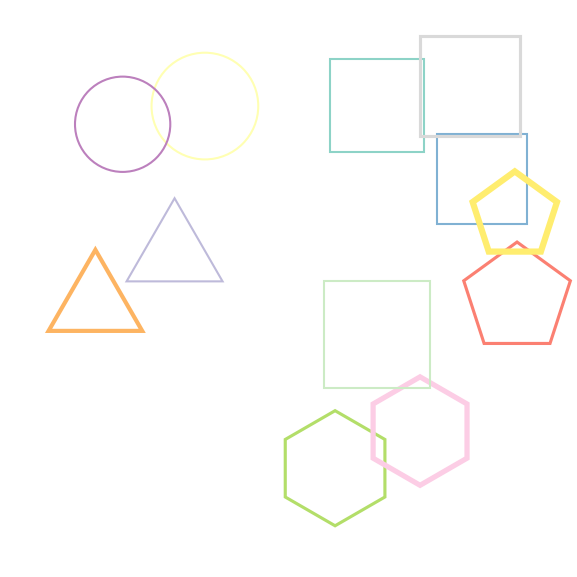[{"shape": "square", "thickness": 1, "radius": 0.41, "center": [0.653, 0.817]}, {"shape": "circle", "thickness": 1, "radius": 0.46, "center": [0.355, 0.815]}, {"shape": "triangle", "thickness": 1, "radius": 0.48, "center": [0.302, 0.56]}, {"shape": "pentagon", "thickness": 1.5, "radius": 0.49, "center": [0.895, 0.483]}, {"shape": "square", "thickness": 1, "radius": 0.39, "center": [0.834, 0.69]}, {"shape": "triangle", "thickness": 2, "radius": 0.47, "center": [0.165, 0.473]}, {"shape": "hexagon", "thickness": 1.5, "radius": 0.5, "center": [0.58, 0.188]}, {"shape": "hexagon", "thickness": 2.5, "radius": 0.47, "center": [0.727, 0.253]}, {"shape": "square", "thickness": 1.5, "radius": 0.43, "center": [0.814, 0.85]}, {"shape": "circle", "thickness": 1, "radius": 0.41, "center": [0.212, 0.784]}, {"shape": "square", "thickness": 1, "radius": 0.46, "center": [0.653, 0.42]}, {"shape": "pentagon", "thickness": 3, "radius": 0.38, "center": [0.891, 0.626]}]